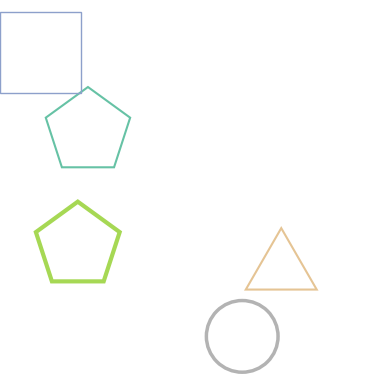[{"shape": "pentagon", "thickness": 1.5, "radius": 0.58, "center": [0.228, 0.659]}, {"shape": "square", "thickness": 1, "radius": 0.53, "center": [0.106, 0.863]}, {"shape": "pentagon", "thickness": 3, "radius": 0.57, "center": [0.202, 0.362]}, {"shape": "triangle", "thickness": 1.5, "radius": 0.53, "center": [0.731, 0.301]}, {"shape": "circle", "thickness": 2.5, "radius": 0.47, "center": [0.629, 0.126]}]